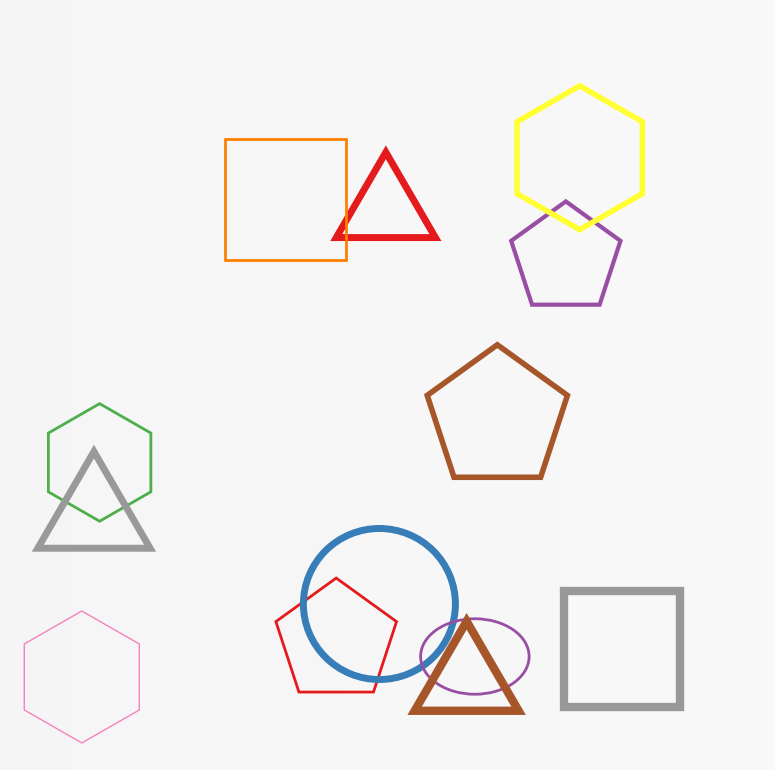[{"shape": "triangle", "thickness": 2.5, "radius": 0.37, "center": [0.498, 0.728]}, {"shape": "pentagon", "thickness": 1, "radius": 0.41, "center": [0.434, 0.167]}, {"shape": "circle", "thickness": 2.5, "radius": 0.49, "center": [0.49, 0.216]}, {"shape": "hexagon", "thickness": 1, "radius": 0.38, "center": [0.129, 0.399]}, {"shape": "pentagon", "thickness": 1.5, "radius": 0.37, "center": [0.73, 0.664]}, {"shape": "oval", "thickness": 1, "radius": 0.35, "center": [0.613, 0.147]}, {"shape": "square", "thickness": 1, "radius": 0.39, "center": [0.369, 0.741]}, {"shape": "hexagon", "thickness": 2, "radius": 0.47, "center": [0.748, 0.795]}, {"shape": "pentagon", "thickness": 2, "radius": 0.48, "center": [0.642, 0.457]}, {"shape": "triangle", "thickness": 3, "radius": 0.39, "center": [0.602, 0.116]}, {"shape": "hexagon", "thickness": 0.5, "radius": 0.43, "center": [0.106, 0.121]}, {"shape": "square", "thickness": 3, "radius": 0.37, "center": [0.803, 0.157]}, {"shape": "triangle", "thickness": 2.5, "radius": 0.42, "center": [0.121, 0.33]}]